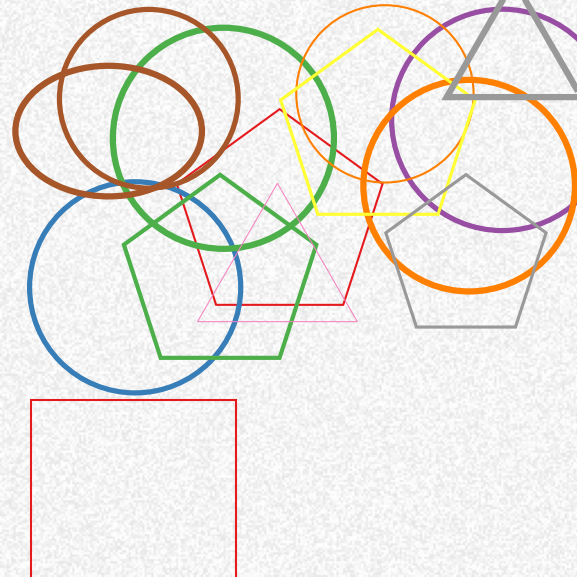[{"shape": "pentagon", "thickness": 1, "radius": 0.94, "center": [0.484, 0.623]}, {"shape": "square", "thickness": 1, "radius": 0.89, "center": [0.231, 0.129]}, {"shape": "circle", "thickness": 2.5, "radius": 0.91, "center": [0.234, 0.502]}, {"shape": "circle", "thickness": 3, "radius": 0.96, "center": [0.387, 0.76]}, {"shape": "pentagon", "thickness": 2, "radius": 0.88, "center": [0.381, 0.521]}, {"shape": "circle", "thickness": 2.5, "radius": 0.96, "center": [0.87, 0.792]}, {"shape": "circle", "thickness": 3, "radius": 0.92, "center": [0.812, 0.678]}, {"shape": "circle", "thickness": 1, "radius": 0.77, "center": [0.667, 0.837]}, {"shape": "pentagon", "thickness": 1.5, "radius": 0.89, "center": [0.654, 0.771]}, {"shape": "circle", "thickness": 2.5, "radius": 0.77, "center": [0.258, 0.828]}, {"shape": "oval", "thickness": 3, "radius": 0.81, "center": [0.188, 0.772]}, {"shape": "triangle", "thickness": 0.5, "radius": 0.8, "center": [0.48, 0.522]}, {"shape": "pentagon", "thickness": 1.5, "radius": 0.73, "center": [0.807, 0.551]}, {"shape": "triangle", "thickness": 3, "radius": 0.67, "center": [0.89, 0.898]}]